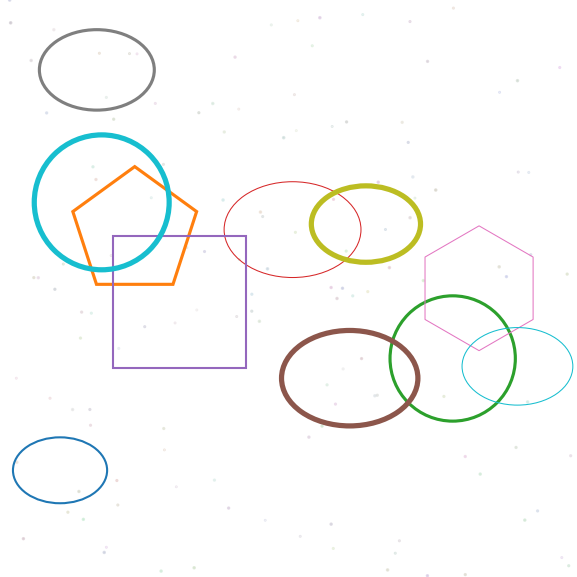[{"shape": "oval", "thickness": 1, "radius": 0.41, "center": [0.104, 0.185]}, {"shape": "pentagon", "thickness": 1.5, "radius": 0.56, "center": [0.233, 0.598]}, {"shape": "circle", "thickness": 1.5, "radius": 0.54, "center": [0.784, 0.378]}, {"shape": "oval", "thickness": 0.5, "radius": 0.59, "center": [0.507, 0.602]}, {"shape": "square", "thickness": 1, "radius": 0.57, "center": [0.311, 0.476]}, {"shape": "oval", "thickness": 2.5, "radius": 0.59, "center": [0.606, 0.344]}, {"shape": "hexagon", "thickness": 0.5, "radius": 0.54, "center": [0.83, 0.5]}, {"shape": "oval", "thickness": 1.5, "radius": 0.5, "center": [0.168, 0.878]}, {"shape": "oval", "thickness": 2.5, "radius": 0.47, "center": [0.634, 0.611]}, {"shape": "circle", "thickness": 2.5, "radius": 0.58, "center": [0.176, 0.649]}, {"shape": "oval", "thickness": 0.5, "radius": 0.48, "center": [0.896, 0.365]}]